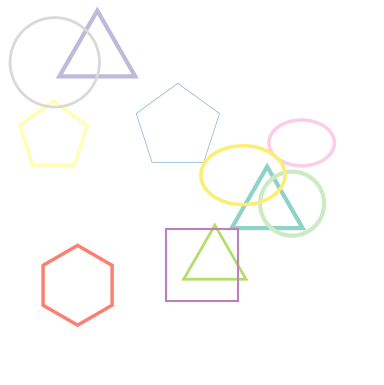[{"shape": "triangle", "thickness": 3, "radius": 0.53, "center": [0.694, 0.461]}, {"shape": "pentagon", "thickness": 2.5, "radius": 0.46, "center": [0.139, 0.646]}, {"shape": "triangle", "thickness": 3, "radius": 0.57, "center": [0.253, 0.858]}, {"shape": "hexagon", "thickness": 2.5, "radius": 0.52, "center": [0.202, 0.259]}, {"shape": "pentagon", "thickness": 0.5, "radius": 0.57, "center": [0.462, 0.67]}, {"shape": "triangle", "thickness": 2, "radius": 0.47, "center": [0.558, 0.322]}, {"shape": "oval", "thickness": 2.5, "radius": 0.43, "center": [0.784, 0.629]}, {"shape": "circle", "thickness": 2, "radius": 0.58, "center": [0.142, 0.838]}, {"shape": "square", "thickness": 1.5, "radius": 0.46, "center": [0.525, 0.311]}, {"shape": "circle", "thickness": 3, "radius": 0.42, "center": [0.759, 0.471]}, {"shape": "oval", "thickness": 2.5, "radius": 0.55, "center": [0.631, 0.545]}]